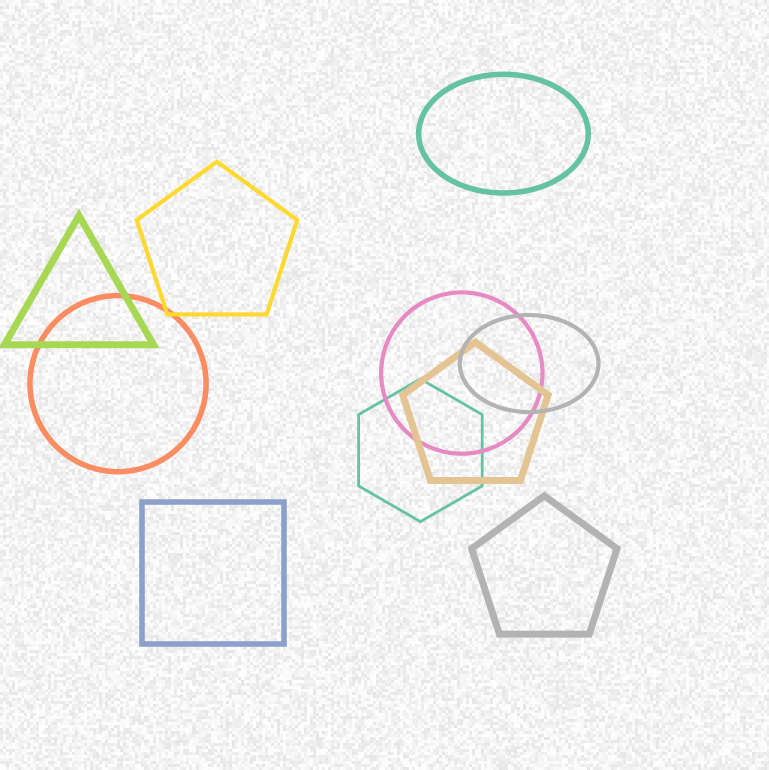[{"shape": "oval", "thickness": 2, "radius": 0.55, "center": [0.654, 0.826]}, {"shape": "hexagon", "thickness": 1, "radius": 0.46, "center": [0.546, 0.415]}, {"shape": "circle", "thickness": 2, "radius": 0.57, "center": [0.153, 0.502]}, {"shape": "square", "thickness": 2, "radius": 0.46, "center": [0.277, 0.256]}, {"shape": "circle", "thickness": 1.5, "radius": 0.52, "center": [0.6, 0.516]}, {"shape": "triangle", "thickness": 2.5, "radius": 0.56, "center": [0.103, 0.608]}, {"shape": "pentagon", "thickness": 1.5, "radius": 0.55, "center": [0.282, 0.68]}, {"shape": "pentagon", "thickness": 2.5, "radius": 0.5, "center": [0.617, 0.456]}, {"shape": "oval", "thickness": 1.5, "radius": 0.45, "center": [0.687, 0.528]}, {"shape": "pentagon", "thickness": 2.5, "radius": 0.5, "center": [0.707, 0.257]}]